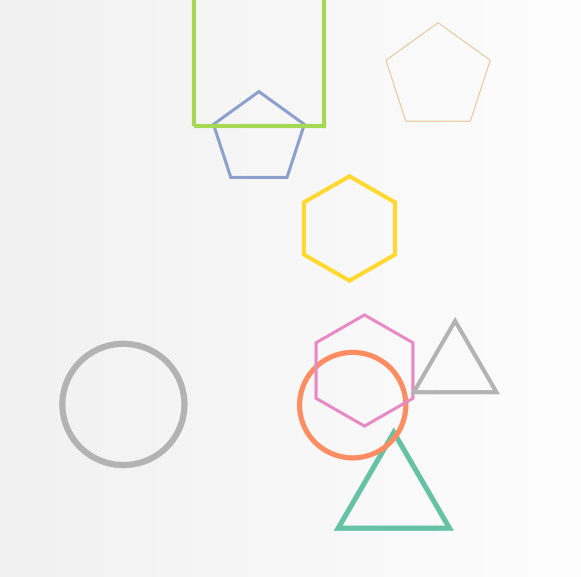[{"shape": "triangle", "thickness": 2.5, "radius": 0.55, "center": [0.678, 0.14]}, {"shape": "circle", "thickness": 2.5, "radius": 0.46, "center": [0.607, 0.298]}, {"shape": "pentagon", "thickness": 1.5, "radius": 0.41, "center": [0.445, 0.758]}, {"shape": "hexagon", "thickness": 1.5, "radius": 0.48, "center": [0.627, 0.358]}, {"shape": "square", "thickness": 2, "radius": 0.56, "center": [0.446, 0.893]}, {"shape": "hexagon", "thickness": 2, "radius": 0.45, "center": [0.601, 0.604]}, {"shape": "pentagon", "thickness": 0.5, "radius": 0.47, "center": [0.754, 0.866]}, {"shape": "circle", "thickness": 3, "radius": 0.53, "center": [0.212, 0.299]}, {"shape": "triangle", "thickness": 2, "radius": 0.41, "center": [0.783, 0.361]}]